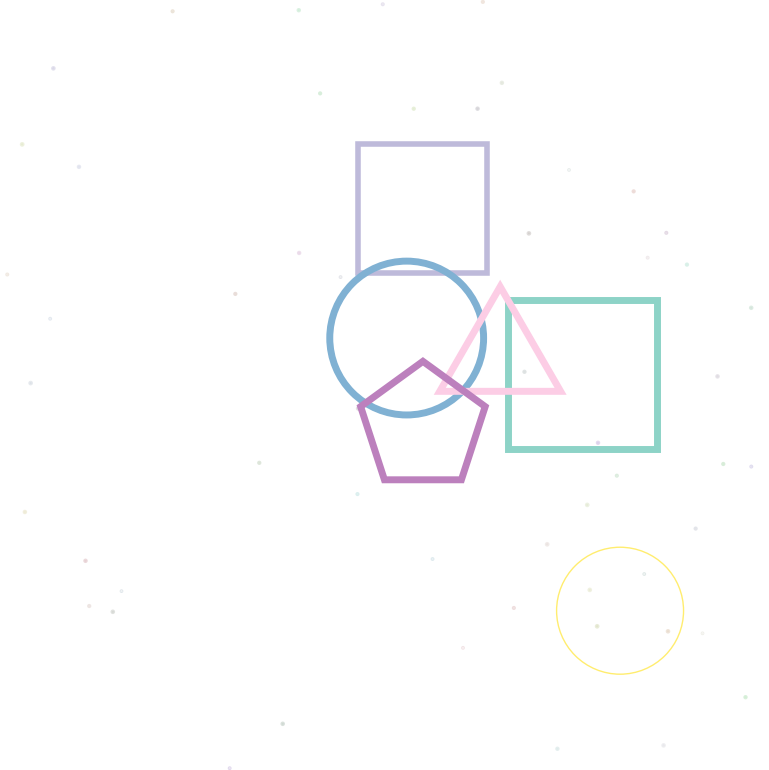[{"shape": "square", "thickness": 2.5, "radius": 0.48, "center": [0.756, 0.514]}, {"shape": "square", "thickness": 2, "radius": 0.42, "center": [0.549, 0.729]}, {"shape": "circle", "thickness": 2.5, "radius": 0.5, "center": [0.528, 0.561]}, {"shape": "triangle", "thickness": 2.5, "radius": 0.45, "center": [0.65, 0.537]}, {"shape": "pentagon", "thickness": 2.5, "radius": 0.43, "center": [0.549, 0.446]}, {"shape": "circle", "thickness": 0.5, "radius": 0.41, "center": [0.805, 0.207]}]